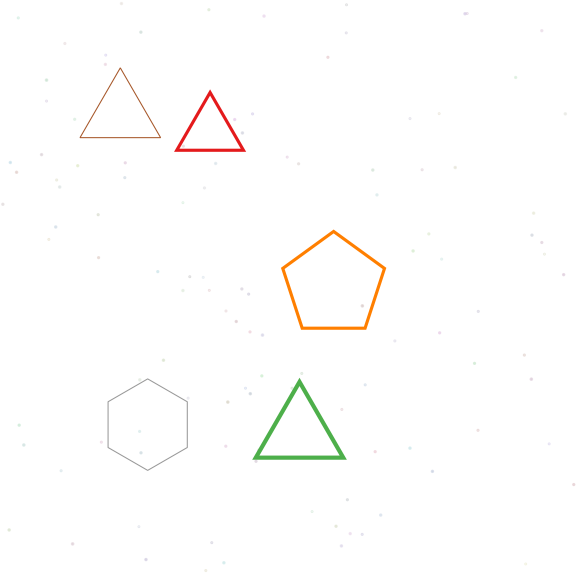[{"shape": "triangle", "thickness": 1.5, "radius": 0.33, "center": [0.364, 0.772]}, {"shape": "triangle", "thickness": 2, "radius": 0.44, "center": [0.519, 0.25]}, {"shape": "pentagon", "thickness": 1.5, "radius": 0.46, "center": [0.578, 0.506]}, {"shape": "triangle", "thickness": 0.5, "radius": 0.4, "center": [0.208, 0.801]}, {"shape": "hexagon", "thickness": 0.5, "radius": 0.4, "center": [0.256, 0.264]}]